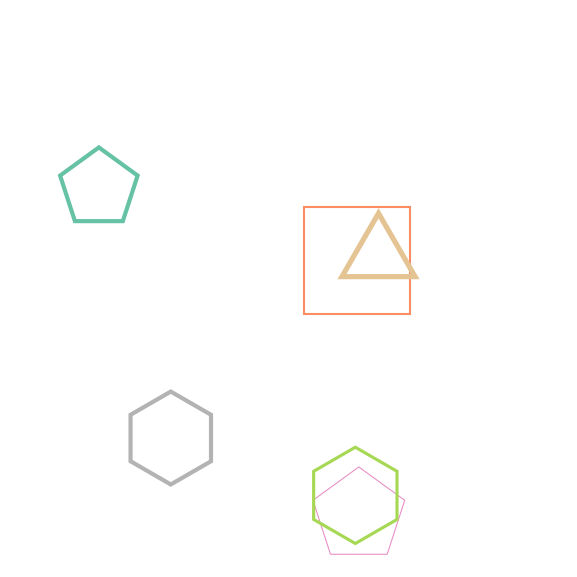[{"shape": "pentagon", "thickness": 2, "radius": 0.35, "center": [0.171, 0.673]}, {"shape": "square", "thickness": 1, "radius": 0.46, "center": [0.618, 0.548]}, {"shape": "pentagon", "thickness": 0.5, "radius": 0.42, "center": [0.621, 0.107]}, {"shape": "hexagon", "thickness": 1.5, "radius": 0.42, "center": [0.615, 0.141]}, {"shape": "triangle", "thickness": 2.5, "radius": 0.37, "center": [0.655, 0.557]}, {"shape": "hexagon", "thickness": 2, "radius": 0.4, "center": [0.296, 0.241]}]